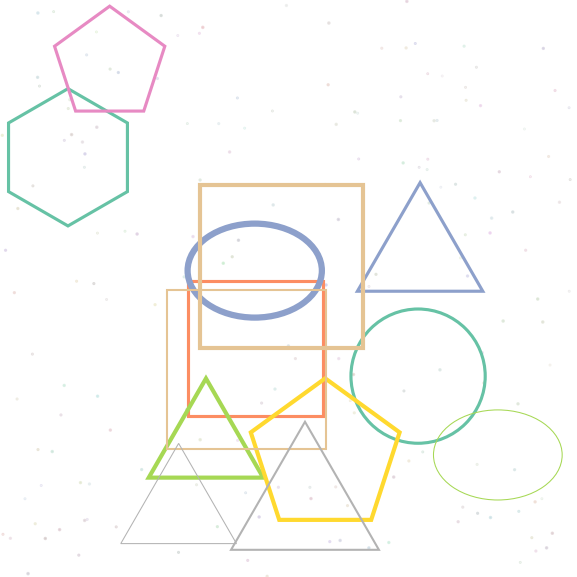[{"shape": "circle", "thickness": 1.5, "radius": 0.58, "center": [0.724, 0.348]}, {"shape": "hexagon", "thickness": 1.5, "radius": 0.59, "center": [0.118, 0.727]}, {"shape": "square", "thickness": 1.5, "radius": 0.59, "center": [0.443, 0.395]}, {"shape": "oval", "thickness": 3, "radius": 0.58, "center": [0.441, 0.531]}, {"shape": "triangle", "thickness": 1.5, "radius": 0.63, "center": [0.727, 0.558]}, {"shape": "pentagon", "thickness": 1.5, "radius": 0.5, "center": [0.19, 0.888]}, {"shape": "triangle", "thickness": 2, "radius": 0.57, "center": [0.357, 0.229]}, {"shape": "oval", "thickness": 0.5, "radius": 0.56, "center": [0.862, 0.211]}, {"shape": "pentagon", "thickness": 2, "radius": 0.68, "center": [0.563, 0.209]}, {"shape": "square", "thickness": 2, "radius": 0.71, "center": [0.487, 0.537]}, {"shape": "square", "thickness": 1, "radius": 0.69, "center": [0.427, 0.36]}, {"shape": "triangle", "thickness": 1, "radius": 0.74, "center": [0.528, 0.121]}, {"shape": "triangle", "thickness": 0.5, "radius": 0.58, "center": [0.309, 0.116]}]